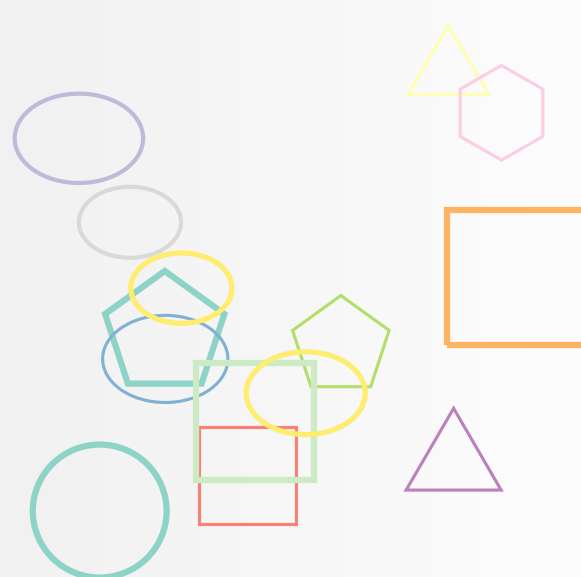[{"shape": "pentagon", "thickness": 3, "radius": 0.54, "center": [0.283, 0.422]}, {"shape": "circle", "thickness": 3, "radius": 0.58, "center": [0.172, 0.114]}, {"shape": "triangle", "thickness": 1.5, "radius": 0.4, "center": [0.771, 0.875]}, {"shape": "oval", "thickness": 2, "radius": 0.55, "center": [0.136, 0.76]}, {"shape": "square", "thickness": 1.5, "radius": 0.42, "center": [0.425, 0.176]}, {"shape": "oval", "thickness": 1.5, "radius": 0.54, "center": [0.284, 0.378]}, {"shape": "square", "thickness": 3, "radius": 0.58, "center": [0.885, 0.519]}, {"shape": "pentagon", "thickness": 1.5, "radius": 0.44, "center": [0.586, 0.4]}, {"shape": "hexagon", "thickness": 1.5, "radius": 0.41, "center": [0.863, 0.804]}, {"shape": "oval", "thickness": 2, "radius": 0.44, "center": [0.224, 0.614]}, {"shape": "triangle", "thickness": 1.5, "radius": 0.47, "center": [0.78, 0.198]}, {"shape": "square", "thickness": 3, "radius": 0.51, "center": [0.438, 0.27]}, {"shape": "oval", "thickness": 2.5, "radius": 0.51, "center": [0.526, 0.318]}, {"shape": "oval", "thickness": 2.5, "radius": 0.44, "center": [0.312, 0.5]}]